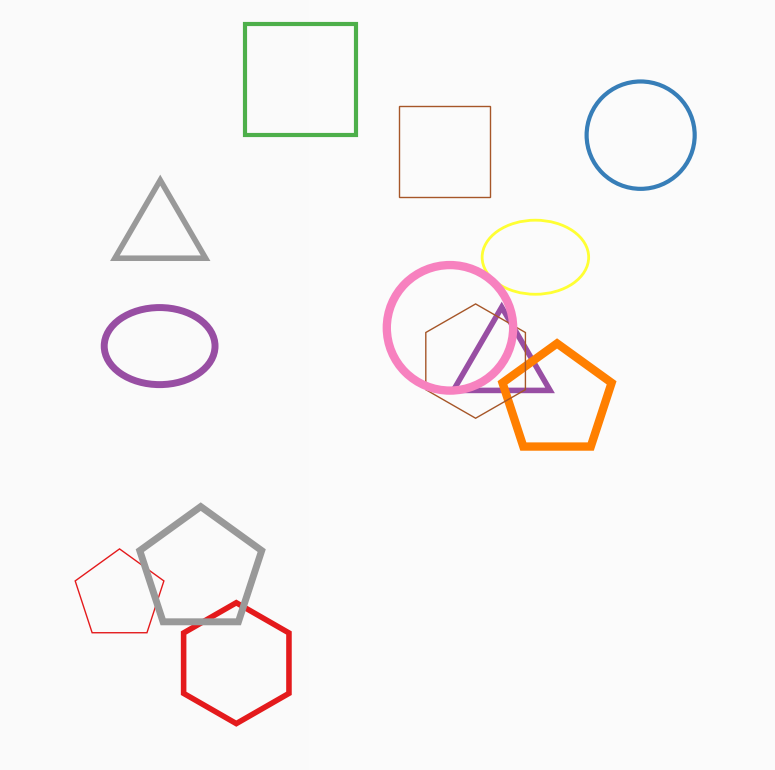[{"shape": "pentagon", "thickness": 0.5, "radius": 0.3, "center": [0.154, 0.227]}, {"shape": "hexagon", "thickness": 2, "radius": 0.39, "center": [0.305, 0.139]}, {"shape": "circle", "thickness": 1.5, "radius": 0.35, "center": [0.827, 0.824]}, {"shape": "square", "thickness": 1.5, "radius": 0.36, "center": [0.388, 0.897]}, {"shape": "triangle", "thickness": 2, "radius": 0.36, "center": [0.647, 0.529]}, {"shape": "oval", "thickness": 2.5, "radius": 0.36, "center": [0.206, 0.551]}, {"shape": "pentagon", "thickness": 3, "radius": 0.37, "center": [0.719, 0.48]}, {"shape": "oval", "thickness": 1, "radius": 0.34, "center": [0.691, 0.666]}, {"shape": "square", "thickness": 0.5, "radius": 0.29, "center": [0.574, 0.803]}, {"shape": "hexagon", "thickness": 0.5, "radius": 0.37, "center": [0.614, 0.531]}, {"shape": "circle", "thickness": 3, "radius": 0.41, "center": [0.581, 0.574]}, {"shape": "pentagon", "thickness": 2.5, "radius": 0.41, "center": [0.259, 0.259]}, {"shape": "triangle", "thickness": 2, "radius": 0.34, "center": [0.207, 0.698]}]